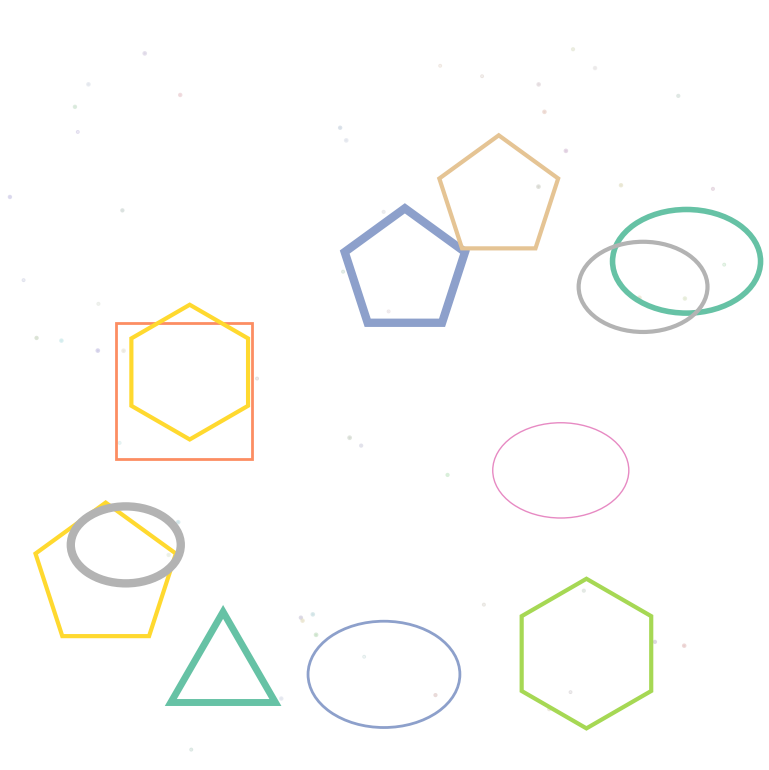[{"shape": "triangle", "thickness": 2.5, "radius": 0.39, "center": [0.29, 0.127]}, {"shape": "oval", "thickness": 2, "radius": 0.48, "center": [0.892, 0.661]}, {"shape": "square", "thickness": 1, "radius": 0.44, "center": [0.239, 0.492]}, {"shape": "oval", "thickness": 1, "radius": 0.49, "center": [0.499, 0.124]}, {"shape": "pentagon", "thickness": 3, "radius": 0.41, "center": [0.526, 0.647]}, {"shape": "oval", "thickness": 0.5, "radius": 0.44, "center": [0.728, 0.389]}, {"shape": "hexagon", "thickness": 1.5, "radius": 0.49, "center": [0.762, 0.151]}, {"shape": "hexagon", "thickness": 1.5, "radius": 0.44, "center": [0.246, 0.517]}, {"shape": "pentagon", "thickness": 1.5, "radius": 0.48, "center": [0.137, 0.251]}, {"shape": "pentagon", "thickness": 1.5, "radius": 0.41, "center": [0.648, 0.743]}, {"shape": "oval", "thickness": 3, "radius": 0.36, "center": [0.163, 0.292]}, {"shape": "oval", "thickness": 1.5, "radius": 0.42, "center": [0.835, 0.627]}]